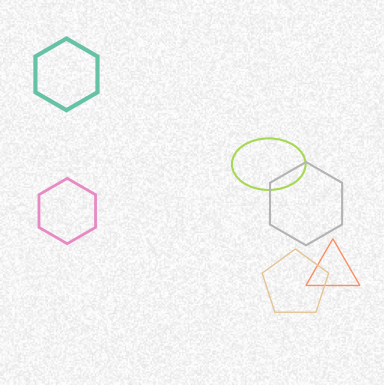[{"shape": "hexagon", "thickness": 3, "radius": 0.47, "center": [0.173, 0.807]}, {"shape": "triangle", "thickness": 1, "radius": 0.4, "center": [0.865, 0.299]}, {"shape": "hexagon", "thickness": 2, "radius": 0.42, "center": [0.175, 0.452]}, {"shape": "oval", "thickness": 1.5, "radius": 0.48, "center": [0.698, 0.574]}, {"shape": "pentagon", "thickness": 1, "radius": 0.45, "center": [0.767, 0.262]}, {"shape": "hexagon", "thickness": 1.5, "radius": 0.54, "center": [0.795, 0.471]}]